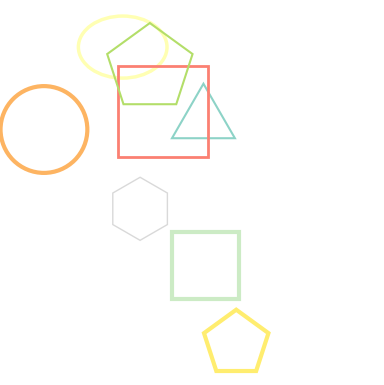[{"shape": "triangle", "thickness": 1.5, "radius": 0.47, "center": [0.528, 0.688]}, {"shape": "oval", "thickness": 2.5, "radius": 0.58, "center": [0.319, 0.878]}, {"shape": "square", "thickness": 2, "radius": 0.59, "center": [0.423, 0.71]}, {"shape": "circle", "thickness": 3, "radius": 0.56, "center": [0.114, 0.664]}, {"shape": "pentagon", "thickness": 1.5, "radius": 0.58, "center": [0.389, 0.824]}, {"shape": "hexagon", "thickness": 1, "radius": 0.41, "center": [0.364, 0.458]}, {"shape": "square", "thickness": 3, "radius": 0.43, "center": [0.534, 0.31]}, {"shape": "pentagon", "thickness": 3, "radius": 0.44, "center": [0.614, 0.108]}]